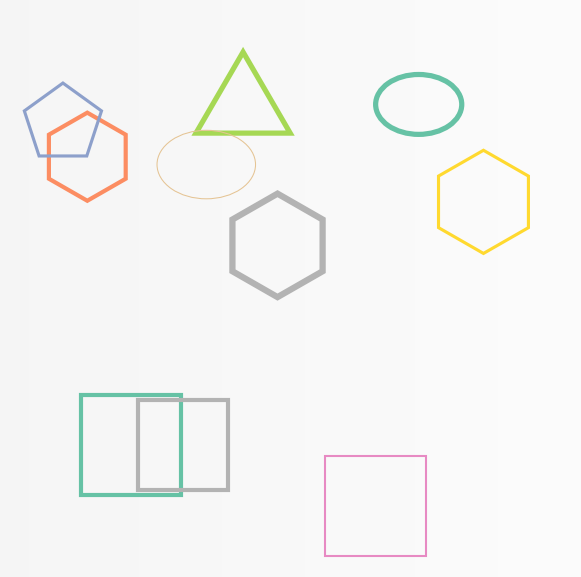[{"shape": "square", "thickness": 2, "radius": 0.43, "center": [0.226, 0.229]}, {"shape": "oval", "thickness": 2.5, "radius": 0.37, "center": [0.72, 0.818]}, {"shape": "hexagon", "thickness": 2, "radius": 0.38, "center": [0.15, 0.728]}, {"shape": "pentagon", "thickness": 1.5, "radius": 0.35, "center": [0.108, 0.786]}, {"shape": "square", "thickness": 1, "radius": 0.43, "center": [0.646, 0.123]}, {"shape": "triangle", "thickness": 2.5, "radius": 0.47, "center": [0.418, 0.815]}, {"shape": "hexagon", "thickness": 1.5, "radius": 0.45, "center": [0.832, 0.65]}, {"shape": "oval", "thickness": 0.5, "radius": 0.42, "center": [0.355, 0.714]}, {"shape": "hexagon", "thickness": 3, "radius": 0.45, "center": [0.477, 0.574]}, {"shape": "square", "thickness": 2, "radius": 0.39, "center": [0.314, 0.228]}]